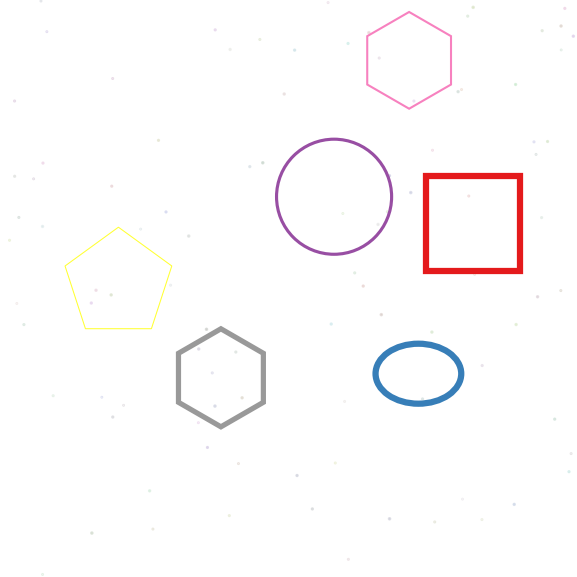[{"shape": "square", "thickness": 3, "radius": 0.41, "center": [0.819, 0.612]}, {"shape": "oval", "thickness": 3, "radius": 0.37, "center": [0.725, 0.352]}, {"shape": "circle", "thickness": 1.5, "radius": 0.5, "center": [0.578, 0.658]}, {"shape": "pentagon", "thickness": 0.5, "radius": 0.49, "center": [0.205, 0.509]}, {"shape": "hexagon", "thickness": 1, "radius": 0.42, "center": [0.708, 0.895]}, {"shape": "hexagon", "thickness": 2.5, "radius": 0.42, "center": [0.383, 0.345]}]